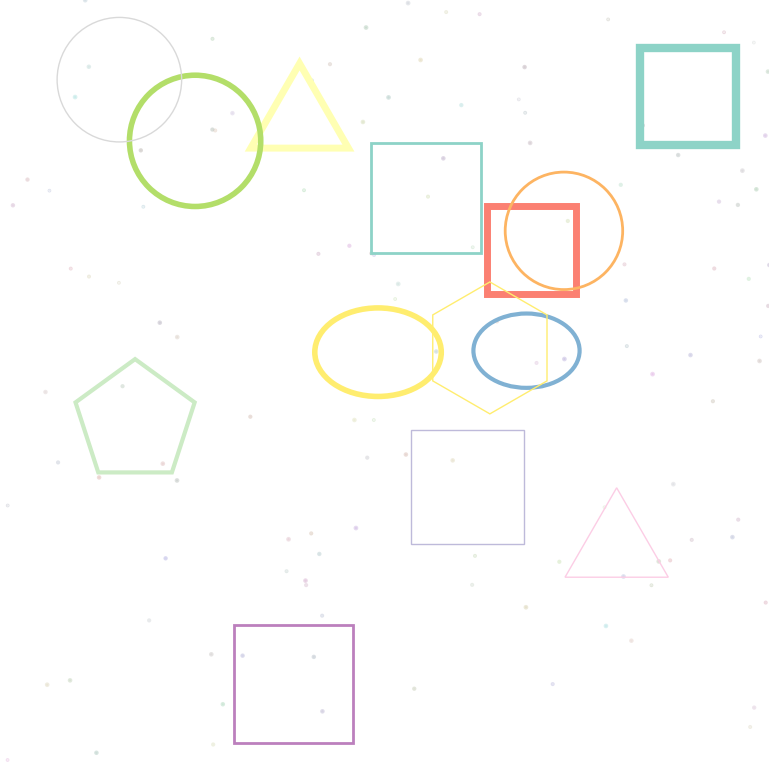[{"shape": "square", "thickness": 1, "radius": 0.36, "center": [0.553, 0.743]}, {"shape": "square", "thickness": 3, "radius": 0.31, "center": [0.894, 0.875]}, {"shape": "triangle", "thickness": 2.5, "radius": 0.37, "center": [0.389, 0.844]}, {"shape": "square", "thickness": 0.5, "radius": 0.37, "center": [0.607, 0.368]}, {"shape": "square", "thickness": 2.5, "radius": 0.29, "center": [0.69, 0.676]}, {"shape": "oval", "thickness": 1.5, "radius": 0.34, "center": [0.684, 0.545]}, {"shape": "circle", "thickness": 1, "radius": 0.38, "center": [0.732, 0.7]}, {"shape": "circle", "thickness": 2, "radius": 0.43, "center": [0.253, 0.817]}, {"shape": "triangle", "thickness": 0.5, "radius": 0.39, "center": [0.801, 0.289]}, {"shape": "circle", "thickness": 0.5, "radius": 0.4, "center": [0.155, 0.897]}, {"shape": "square", "thickness": 1, "radius": 0.38, "center": [0.381, 0.112]}, {"shape": "pentagon", "thickness": 1.5, "radius": 0.41, "center": [0.175, 0.452]}, {"shape": "oval", "thickness": 2, "radius": 0.41, "center": [0.491, 0.543]}, {"shape": "hexagon", "thickness": 0.5, "radius": 0.43, "center": [0.636, 0.548]}]